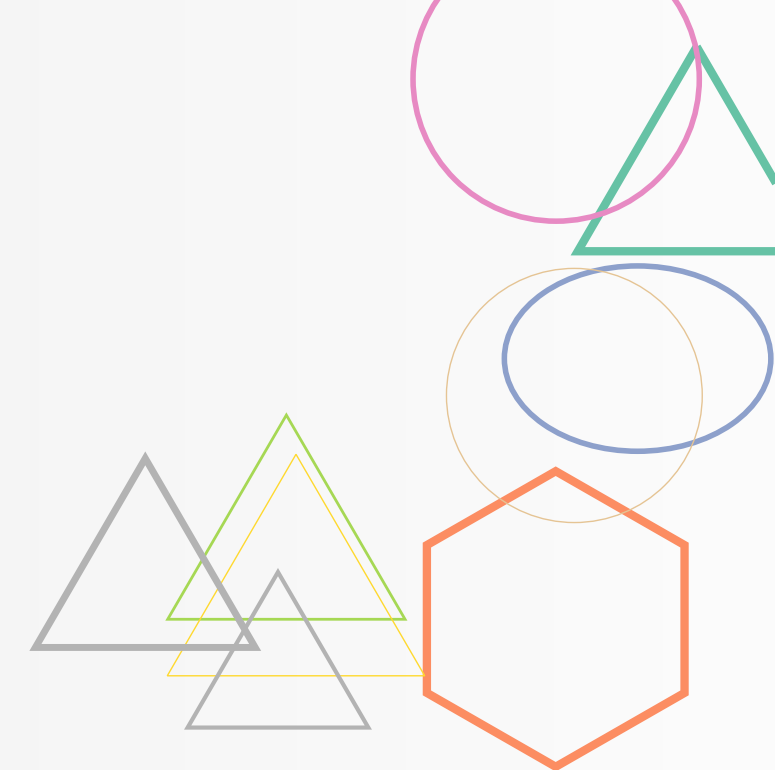[{"shape": "triangle", "thickness": 3, "radius": 0.89, "center": [0.899, 0.762]}, {"shape": "hexagon", "thickness": 3, "radius": 0.96, "center": [0.717, 0.196]}, {"shape": "oval", "thickness": 2, "radius": 0.86, "center": [0.823, 0.534]}, {"shape": "circle", "thickness": 2, "radius": 0.92, "center": [0.718, 0.897]}, {"shape": "triangle", "thickness": 1, "radius": 0.88, "center": [0.37, 0.284]}, {"shape": "triangle", "thickness": 0.5, "radius": 0.96, "center": [0.382, 0.218]}, {"shape": "circle", "thickness": 0.5, "radius": 0.83, "center": [0.741, 0.486]}, {"shape": "triangle", "thickness": 1.5, "radius": 0.67, "center": [0.359, 0.122]}, {"shape": "triangle", "thickness": 2.5, "radius": 0.82, "center": [0.187, 0.241]}]